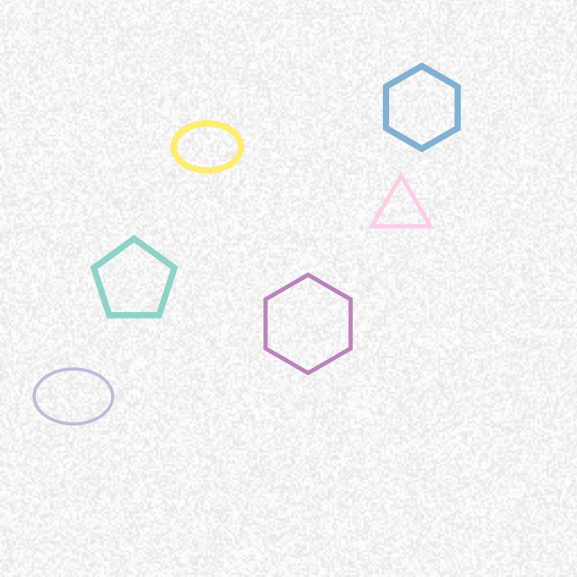[{"shape": "pentagon", "thickness": 3, "radius": 0.37, "center": [0.232, 0.513]}, {"shape": "oval", "thickness": 1.5, "radius": 0.34, "center": [0.127, 0.313]}, {"shape": "hexagon", "thickness": 3, "radius": 0.36, "center": [0.73, 0.813]}, {"shape": "triangle", "thickness": 2, "radius": 0.29, "center": [0.695, 0.637]}, {"shape": "hexagon", "thickness": 2, "radius": 0.43, "center": [0.533, 0.438]}, {"shape": "oval", "thickness": 3, "radius": 0.29, "center": [0.359, 0.745]}]